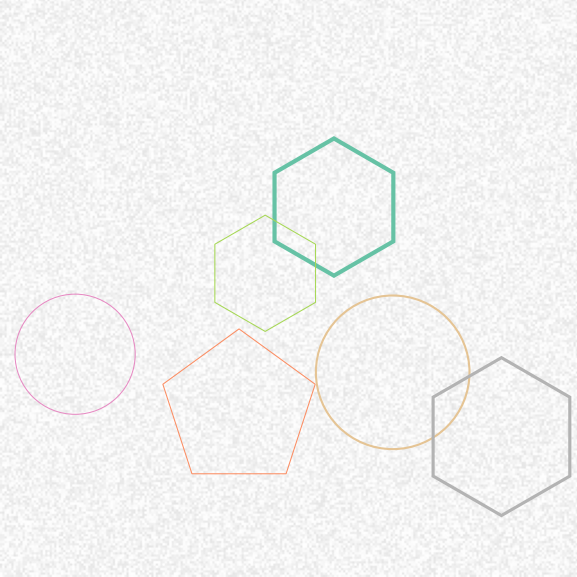[{"shape": "hexagon", "thickness": 2, "radius": 0.59, "center": [0.578, 0.641]}, {"shape": "pentagon", "thickness": 0.5, "radius": 0.69, "center": [0.414, 0.291]}, {"shape": "circle", "thickness": 0.5, "radius": 0.52, "center": [0.13, 0.386]}, {"shape": "hexagon", "thickness": 0.5, "radius": 0.5, "center": [0.459, 0.526]}, {"shape": "circle", "thickness": 1, "radius": 0.66, "center": [0.68, 0.354]}, {"shape": "hexagon", "thickness": 1.5, "radius": 0.68, "center": [0.868, 0.243]}]